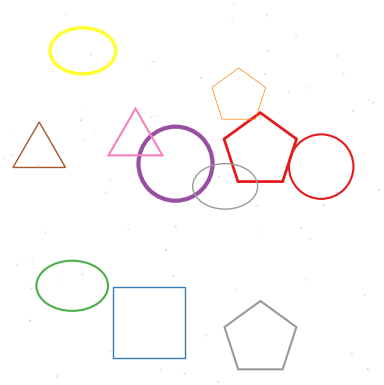[{"shape": "pentagon", "thickness": 2, "radius": 0.49, "center": [0.676, 0.608]}, {"shape": "circle", "thickness": 1.5, "radius": 0.42, "center": [0.834, 0.567]}, {"shape": "square", "thickness": 1, "radius": 0.47, "center": [0.387, 0.162]}, {"shape": "oval", "thickness": 1.5, "radius": 0.47, "center": [0.188, 0.258]}, {"shape": "circle", "thickness": 3, "radius": 0.48, "center": [0.456, 0.575]}, {"shape": "pentagon", "thickness": 0.5, "radius": 0.37, "center": [0.62, 0.75]}, {"shape": "oval", "thickness": 2.5, "radius": 0.43, "center": [0.215, 0.868]}, {"shape": "triangle", "thickness": 1, "radius": 0.39, "center": [0.102, 0.604]}, {"shape": "triangle", "thickness": 1.5, "radius": 0.4, "center": [0.352, 0.637]}, {"shape": "oval", "thickness": 1, "radius": 0.42, "center": [0.585, 0.516]}, {"shape": "pentagon", "thickness": 1.5, "radius": 0.49, "center": [0.676, 0.12]}]